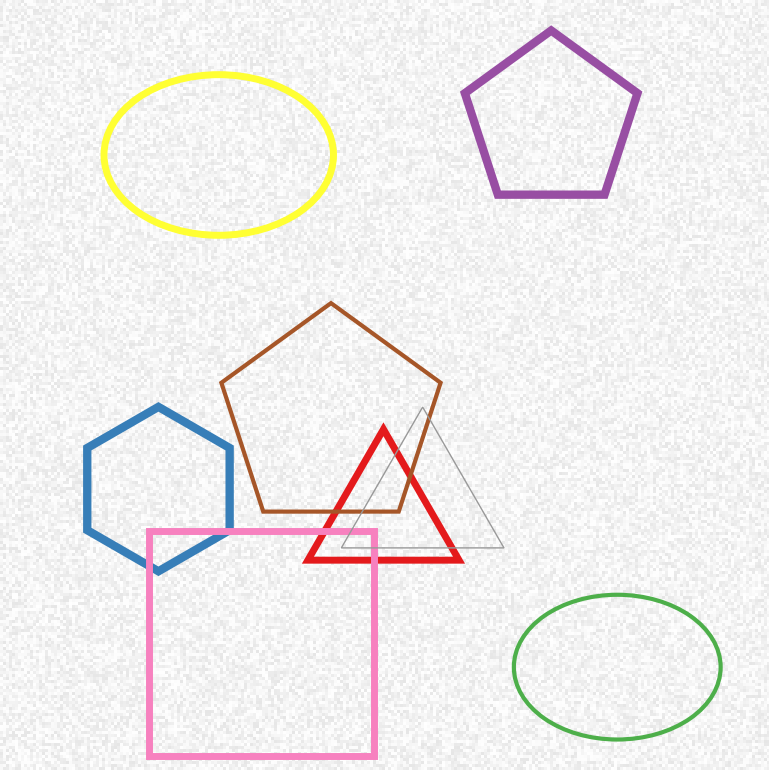[{"shape": "triangle", "thickness": 2.5, "radius": 0.57, "center": [0.498, 0.329]}, {"shape": "hexagon", "thickness": 3, "radius": 0.53, "center": [0.206, 0.365]}, {"shape": "oval", "thickness": 1.5, "radius": 0.67, "center": [0.802, 0.134]}, {"shape": "pentagon", "thickness": 3, "radius": 0.59, "center": [0.716, 0.843]}, {"shape": "oval", "thickness": 2.5, "radius": 0.75, "center": [0.284, 0.799]}, {"shape": "pentagon", "thickness": 1.5, "radius": 0.75, "center": [0.43, 0.457]}, {"shape": "square", "thickness": 2.5, "radius": 0.73, "center": [0.339, 0.164]}, {"shape": "triangle", "thickness": 0.5, "radius": 0.61, "center": [0.549, 0.349]}]